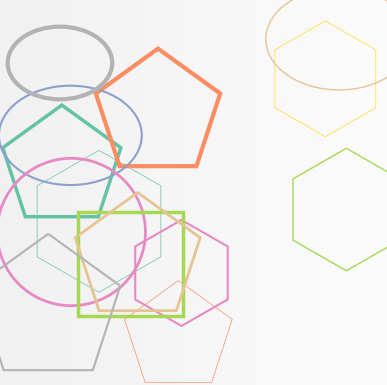[{"shape": "hexagon", "thickness": 0.5, "radius": 0.92, "center": [0.255, 0.425]}, {"shape": "pentagon", "thickness": 2.5, "radius": 0.8, "center": [0.16, 0.567]}, {"shape": "pentagon", "thickness": 0.5, "radius": 0.73, "center": [0.46, 0.125]}, {"shape": "pentagon", "thickness": 3, "radius": 0.84, "center": [0.408, 0.705]}, {"shape": "oval", "thickness": 1.5, "radius": 0.92, "center": [0.182, 0.648]}, {"shape": "circle", "thickness": 2, "radius": 0.96, "center": [0.184, 0.397]}, {"shape": "hexagon", "thickness": 1.5, "radius": 0.69, "center": [0.468, 0.291]}, {"shape": "hexagon", "thickness": 1, "radius": 0.8, "center": [0.894, 0.456]}, {"shape": "square", "thickness": 2.5, "radius": 0.68, "center": [0.336, 0.314]}, {"shape": "hexagon", "thickness": 0.5, "radius": 0.75, "center": [0.84, 0.795]}, {"shape": "pentagon", "thickness": 2, "radius": 0.85, "center": [0.355, 0.33]}, {"shape": "oval", "thickness": 1, "radius": 0.94, "center": [0.875, 0.898]}, {"shape": "pentagon", "thickness": 1.5, "radius": 0.98, "center": [0.124, 0.197]}, {"shape": "oval", "thickness": 3, "radius": 0.67, "center": [0.155, 0.836]}]